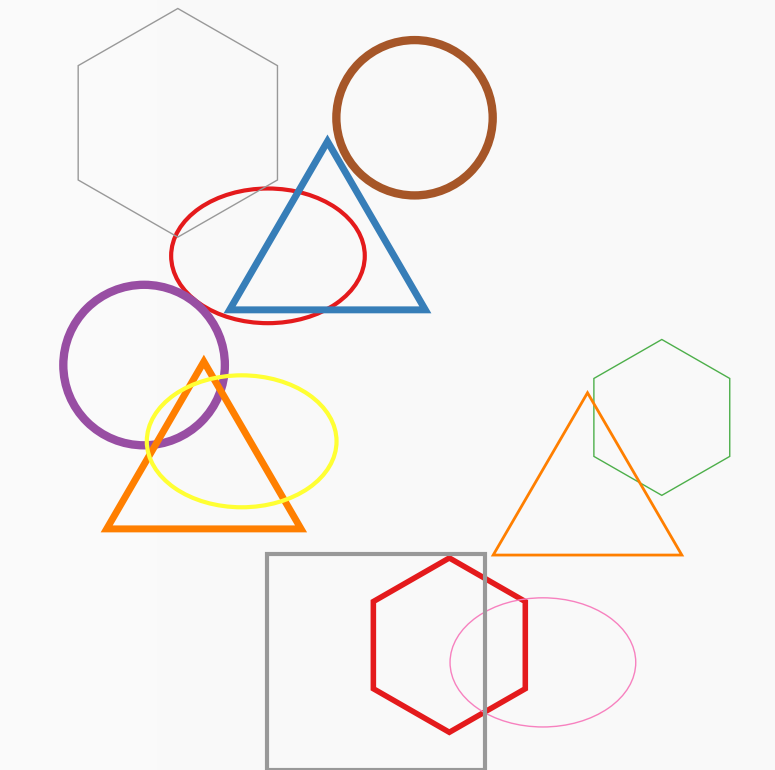[{"shape": "oval", "thickness": 1.5, "radius": 0.62, "center": [0.346, 0.668]}, {"shape": "hexagon", "thickness": 2, "radius": 0.57, "center": [0.58, 0.162]}, {"shape": "triangle", "thickness": 2.5, "radius": 0.73, "center": [0.423, 0.671]}, {"shape": "hexagon", "thickness": 0.5, "radius": 0.51, "center": [0.854, 0.458]}, {"shape": "circle", "thickness": 3, "radius": 0.52, "center": [0.186, 0.526]}, {"shape": "triangle", "thickness": 2.5, "radius": 0.72, "center": [0.263, 0.386]}, {"shape": "triangle", "thickness": 1, "radius": 0.7, "center": [0.758, 0.349]}, {"shape": "oval", "thickness": 1.5, "radius": 0.61, "center": [0.312, 0.427]}, {"shape": "circle", "thickness": 3, "radius": 0.5, "center": [0.535, 0.847]}, {"shape": "oval", "thickness": 0.5, "radius": 0.6, "center": [0.701, 0.14]}, {"shape": "hexagon", "thickness": 0.5, "radius": 0.74, "center": [0.229, 0.84]}, {"shape": "square", "thickness": 1.5, "radius": 0.7, "center": [0.485, 0.141]}]